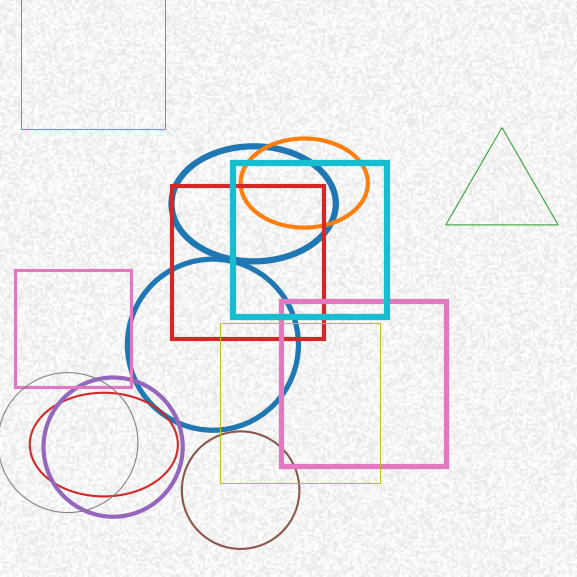[{"shape": "circle", "thickness": 2.5, "radius": 0.74, "center": [0.369, 0.402]}, {"shape": "oval", "thickness": 3, "radius": 0.71, "center": [0.439, 0.646]}, {"shape": "oval", "thickness": 2, "radius": 0.55, "center": [0.527, 0.682]}, {"shape": "triangle", "thickness": 0.5, "radius": 0.56, "center": [0.869, 0.666]}, {"shape": "square", "thickness": 2, "radius": 0.66, "center": [0.429, 0.545]}, {"shape": "oval", "thickness": 1, "radius": 0.64, "center": [0.18, 0.229]}, {"shape": "circle", "thickness": 2, "radius": 0.6, "center": [0.196, 0.225]}, {"shape": "circle", "thickness": 1, "radius": 0.51, "center": [0.417, 0.15]}, {"shape": "square", "thickness": 1.5, "radius": 0.51, "center": [0.126, 0.431]}, {"shape": "square", "thickness": 2.5, "radius": 0.71, "center": [0.63, 0.336]}, {"shape": "circle", "thickness": 0.5, "radius": 0.61, "center": [0.118, 0.233]}, {"shape": "square", "thickness": 0.5, "radius": 0.69, "center": [0.52, 0.301]}, {"shape": "square", "thickness": 3, "radius": 0.67, "center": [0.537, 0.583]}, {"shape": "square", "thickness": 0.5, "radius": 0.62, "center": [0.16, 0.9]}]